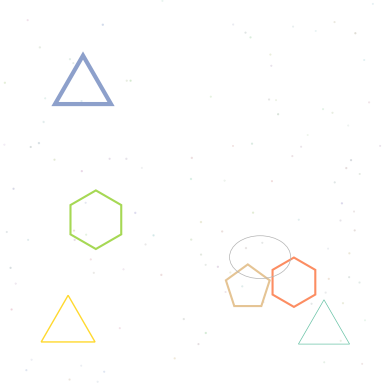[{"shape": "triangle", "thickness": 0.5, "radius": 0.38, "center": [0.842, 0.145]}, {"shape": "hexagon", "thickness": 1.5, "radius": 0.32, "center": [0.763, 0.267]}, {"shape": "triangle", "thickness": 3, "radius": 0.42, "center": [0.216, 0.772]}, {"shape": "hexagon", "thickness": 1.5, "radius": 0.38, "center": [0.249, 0.429]}, {"shape": "triangle", "thickness": 1, "radius": 0.4, "center": [0.177, 0.152]}, {"shape": "pentagon", "thickness": 1.5, "radius": 0.3, "center": [0.644, 0.253]}, {"shape": "oval", "thickness": 0.5, "radius": 0.4, "center": [0.676, 0.332]}]